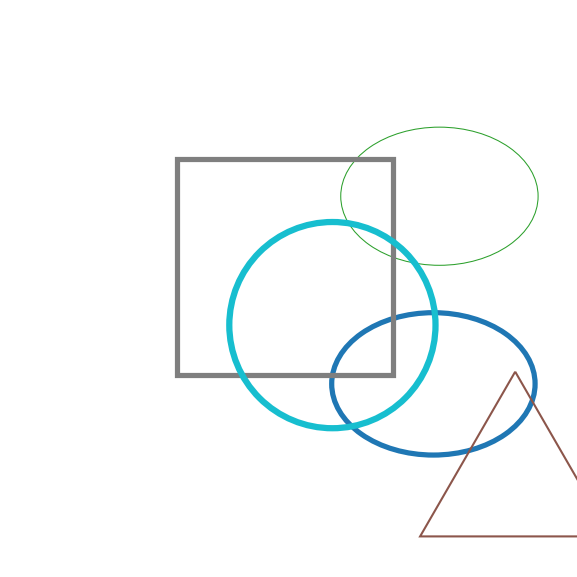[{"shape": "oval", "thickness": 2.5, "radius": 0.88, "center": [0.75, 0.334]}, {"shape": "oval", "thickness": 0.5, "radius": 0.85, "center": [0.761, 0.659]}, {"shape": "triangle", "thickness": 1, "radius": 0.95, "center": [0.892, 0.165]}, {"shape": "square", "thickness": 2.5, "radius": 0.94, "center": [0.493, 0.537]}, {"shape": "circle", "thickness": 3, "radius": 0.89, "center": [0.576, 0.436]}]